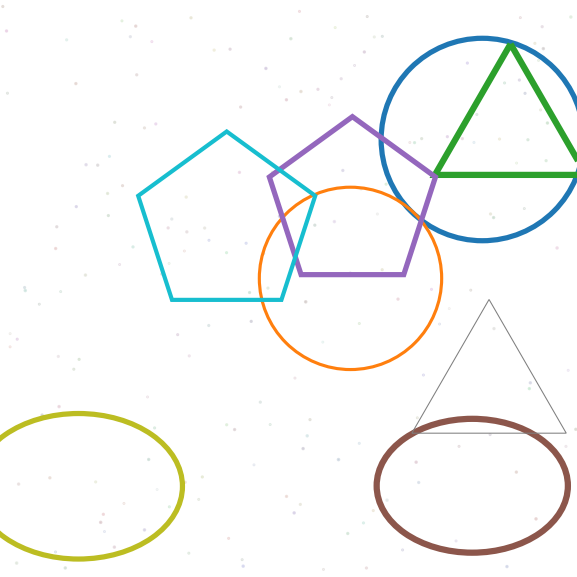[{"shape": "circle", "thickness": 2.5, "radius": 0.88, "center": [0.835, 0.758]}, {"shape": "circle", "thickness": 1.5, "radius": 0.79, "center": [0.607, 0.517]}, {"shape": "triangle", "thickness": 3, "radius": 0.76, "center": [0.884, 0.772]}, {"shape": "pentagon", "thickness": 2.5, "radius": 0.76, "center": [0.61, 0.646]}, {"shape": "oval", "thickness": 3, "radius": 0.83, "center": [0.818, 0.158]}, {"shape": "triangle", "thickness": 0.5, "radius": 0.77, "center": [0.847, 0.326]}, {"shape": "oval", "thickness": 2.5, "radius": 0.9, "center": [0.136, 0.157]}, {"shape": "pentagon", "thickness": 2, "radius": 0.81, "center": [0.393, 0.61]}]